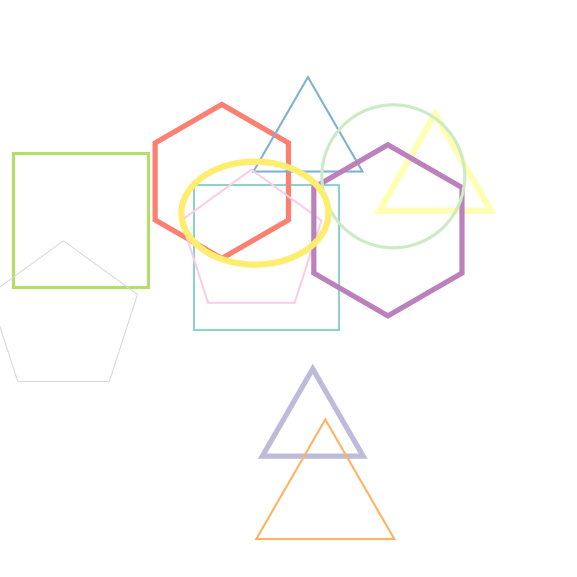[{"shape": "square", "thickness": 1, "radius": 0.63, "center": [0.461, 0.553]}, {"shape": "triangle", "thickness": 3, "radius": 0.56, "center": [0.753, 0.69]}, {"shape": "triangle", "thickness": 2.5, "radius": 0.5, "center": [0.542, 0.26]}, {"shape": "hexagon", "thickness": 2.5, "radius": 0.67, "center": [0.384, 0.685]}, {"shape": "triangle", "thickness": 1, "radius": 0.55, "center": [0.533, 0.757]}, {"shape": "triangle", "thickness": 1, "radius": 0.69, "center": [0.563, 0.135]}, {"shape": "square", "thickness": 1.5, "radius": 0.58, "center": [0.139, 0.618]}, {"shape": "pentagon", "thickness": 1, "radius": 0.64, "center": [0.435, 0.578]}, {"shape": "pentagon", "thickness": 0.5, "radius": 0.67, "center": [0.11, 0.447]}, {"shape": "hexagon", "thickness": 2.5, "radius": 0.74, "center": [0.672, 0.6]}, {"shape": "circle", "thickness": 1.5, "radius": 0.62, "center": [0.681, 0.694]}, {"shape": "oval", "thickness": 3, "radius": 0.64, "center": [0.441, 0.63]}]